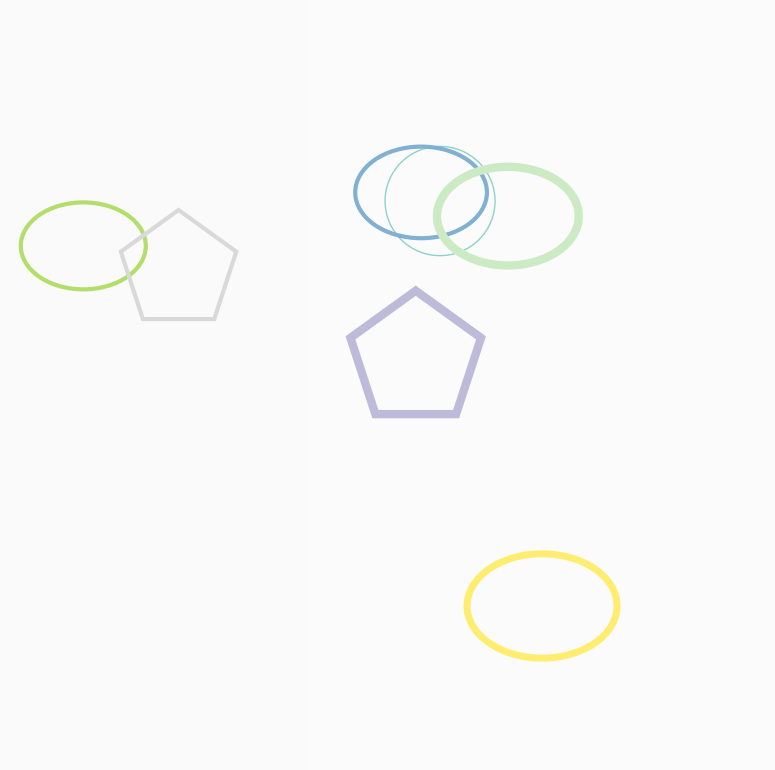[{"shape": "circle", "thickness": 0.5, "radius": 0.35, "center": [0.568, 0.739]}, {"shape": "pentagon", "thickness": 3, "radius": 0.44, "center": [0.536, 0.534]}, {"shape": "oval", "thickness": 1.5, "radius": 0.42, "center": [0.543, 0.75]}, {"shape": "oval", "thickness": 1.5, "radius": 0.4, "center": [0.107, 0.681]}, {"shape": "pentagon", "thickness": 1.5, "radius": 0.39, "center": [0.23, 0.649]}, {"shape": "oval", "thickness": 3, "radius": 0.46, "center": [0.655, 0.719]}, {"shape": "oval", "thickness": 2.5, "radius": 0.48, "center": [0.699, 0.213]}]